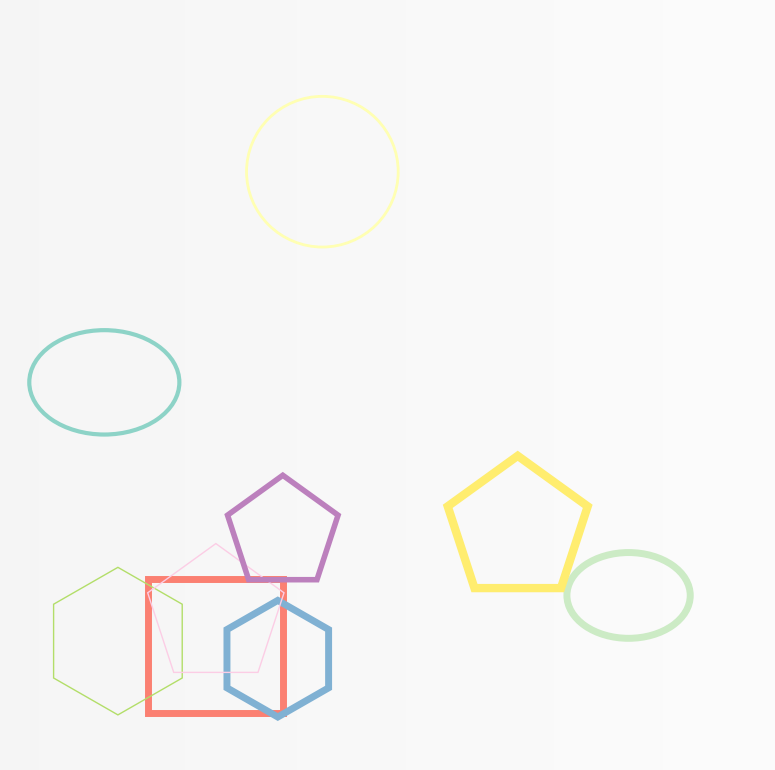[{"shape": "oval", "thickness": 1.5, "radius": 0.48, "center": [0.135, 0.503]}, {"shape": "circle", "thickness": 1, "radius": 0.49, "center": [0.416, 0.777]}, {"shape": "square", "thickness": 2.5, "radius": 0.43, "center": [0.278, 0.161]}, {"shape": "hexagon", "thickness": 2.5, "radius": 0.38, "center": [0.358, 0.145]}, {"shape": "hexagon", "thickness": 0.5, "radius": 0.48, "center": [0.152, 0.167]}, {"shape": "pentagon", "thickness": 0.5, "radius": 0.46, "center": [0.279, 0.202]}, {"shape": "pentagon", "thickness": 2, "radius": 0.37, "center": [0.365, 0.308]}, {"shape": "oval", "thickness": 2.5, "radius": 0.4, "center": [0.811, 0.227]}, {"shape": "pentagon", "thickness": 3, "radius": 0.47, "center": [0.668, 0.313]}]